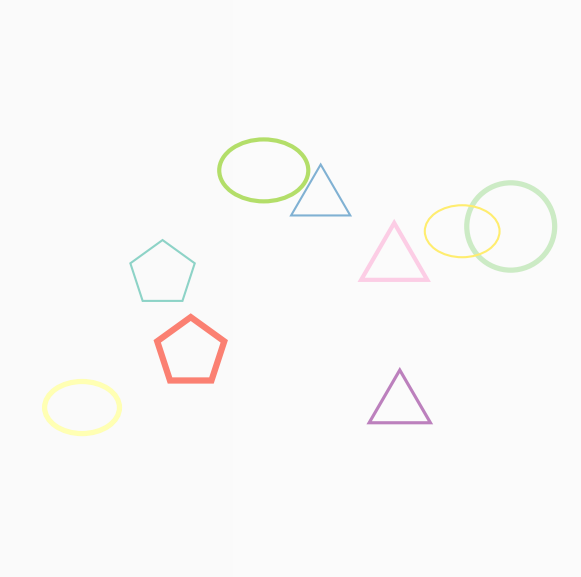[{"shape": "pentagon", "thickness": 1, "radius": 0.29, "center": [0.28, 0.525]}, {"shape": "oval", "thickness": 2.5, "radius": 0.32, "center": [0.141, 0.293]}, {"shape": "pentagon", "thickness": 3, "radius": 0.3, "center": [0.328, 0.389]}, {"shape": "triangle", "thickness": 1, "radius": 0.29, "center": [0.552, 0.655]}, {"shape": "oval", "thickness": 2, "radius": 0.38, "center": [0.454, 0.704]}, {"shape": "triangle", "thickness": 2, "radius": 0.33, "center": [0.678, 0.547]}, {"shape": "triangle", "thickness": 1.5, "radius": 0.3, "center": [0.688, 0.298]}, {"shape": "circle", "thickness": 2.5, "radius": 0.38, "center": [0.879, 0.607]}, {"shape": "oval", "thickness": 1, "radius": 0.32, "center": [0.795, 0.599]}]